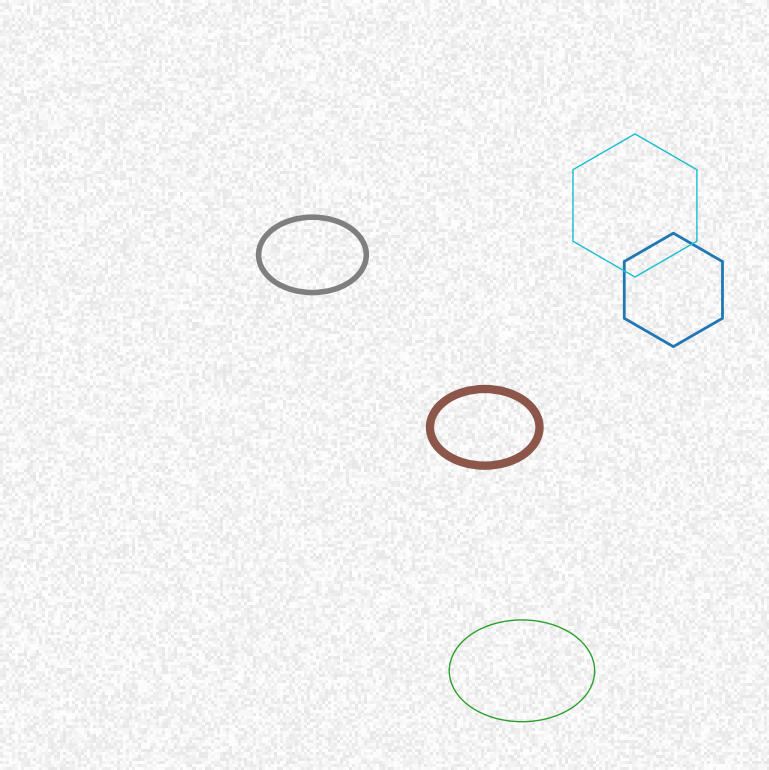[{"shape": "hexagon", "thickness": 1, "radius": 0.37, "center": [0.875, 0.624]}, {"shape": "oval", "thickness": 0.5, "radius": 0.47, "center": [0.678, 0.129]}, {"shape": "oval", "thickness": 3, "radius": 0.36, "center": [0.63, 0.445]}, {"shape": "oval", "thickness": 2, "radius": 0.35, "center": [0.406, 0.669]}, {"shape": "hexagon", "thickness": 0.5, "radius": 0.46, "center": [0.825, 0.733]}]